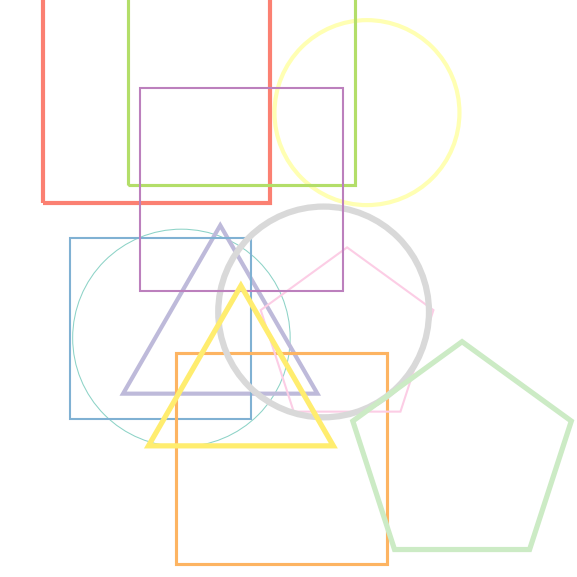[{"shape": "circle", "thickness": 0.5, "radius": 0.94, "center": [0.314, 0.414]}, {"shape": "circle", "thickness": 2, "radius": 0.8, "center": [0.635, 0.804]}, {"shape": "triangle", "thickness": 2, "radius": 0.97, "center": [0.381, 0.415]}, {"shape": "square", "thickness": 2, "radius": 0.98, "center": [0.271, 0.843]}, {"shape": "square", "thickness": 1, "radius": 0.78, "center": [0.278, 0.43]}, {"shape": "square", "thickness": 1.5, "radius": 0.91, "center": [0.487, 0.205]}, {"shape": "square", "thickness": 1.5, "radius": 0.98, "center": [0.417, 0.874]}, {"shape": "pentagon", "thickness": 1, "radius": 0.79, "center": [0.601, 0.414]}, {"shape": "circle", "thickness": 3, "radius": 0.91, "center": [0.56, 0.459]}, {"shape": "square", "thickness": 1, "radius": 0.88, "center": [0.418, 0.671]}, {"shape": "pentagon", "thickness": 2.5, "radius": 0.99, "center": [0.8, 0.209]}, {"shape": "triangle", "thickness": 2.5, "radius": 0.92, "center": [0.417, 0.32]}]